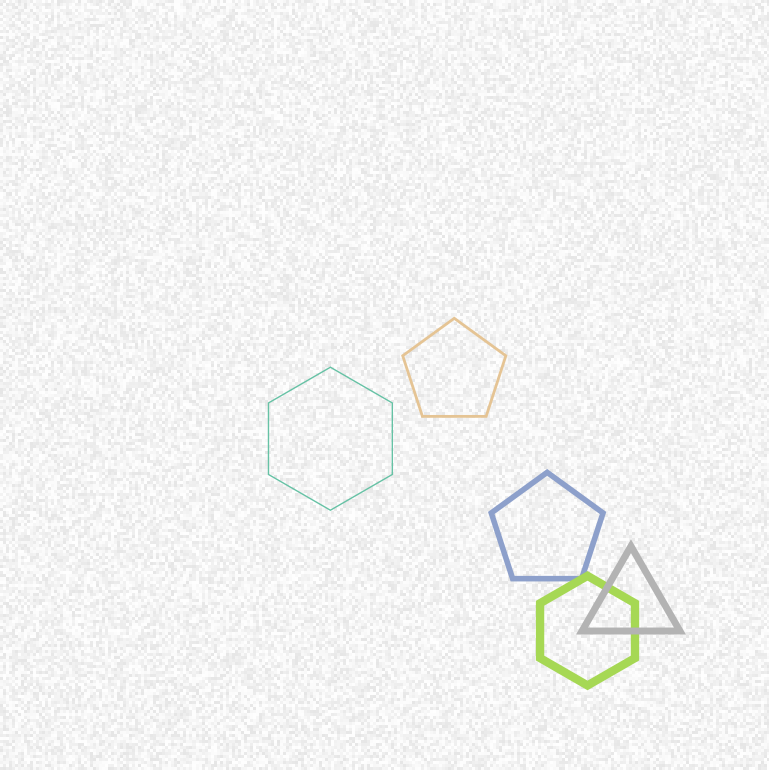[{"shape": "hexagon", "thickness": 0.5, "radius": 0.46, "center": [0.429, 0.43]}, {"shape": "pentagon", "thickness": 2, "radius": 0.38, "center": [0.711, 0.31]}, {"shape": "hexagon", "thickness": 3, "radius": 0.36, "center": [0.763, 0.181]}, {"shape": "pentagon", "thickness": 1, "radius": 0.35, "center": [0.59, 0.516]}, {"shape": "triangle", "thickness": 2.5, "radius": 0.37, "center": [0.819, 0.217]}]